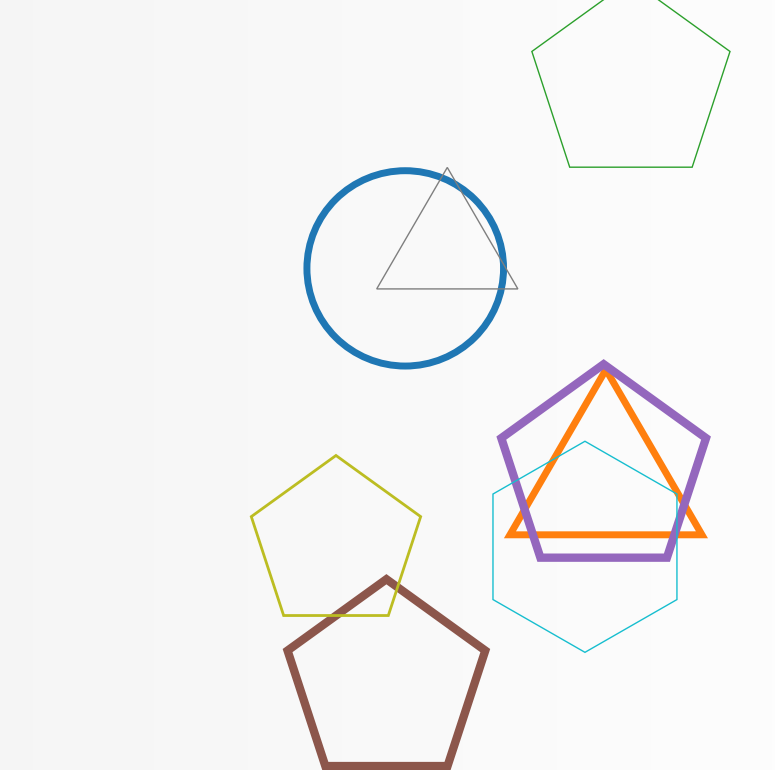[{"shape": "circle", "thickness": 2.5, "radius": 0.63, "center": [0.523, 0.651]}, {"shape": "triangle", "thickness": 2.5, "radius": 0.72, "center": [0.782, 0.377]}, {"shape": "pentagon", "thickness": 0.5, "radius": 0.67, "center": [0.814, 0.892]}, {"shape": "pentagon", "thickness": 3, "radius": 0.69, "center": [0.779, 0.388]}, {"shape": "pentagon", "thickness": 3, "radius": 0.67, "center": [0.499, 0.114]}, {"shape": "triangle", "thickness": 0.5, "radius": 0.53, "center": [0.577, 0.677]}, {"shape": "pentagon", "thickness": 1, "radius": 0.57, "center": [0.434, 0.294]}, {"shape": "hexagon", "thickness": 0.5, "radius": 0.69, "center": [0.755, 0.29]}]